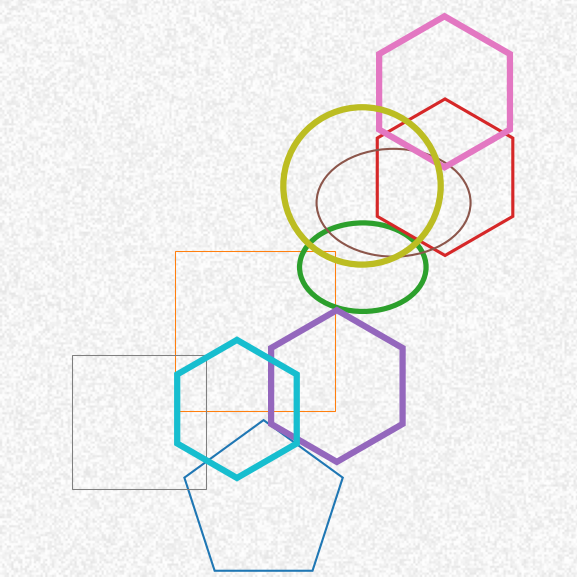[{"shape": "pentagon", "thickness": 1, "radius": 0.72, "center": [0.456, 0.127]}, {"shape": "square", "thickness": 0.5, "radius": 0.69, "center": [0.441, 0.426]}, {"shape": "oval", "thickness": 2.5, "radius": 0.55, "center": [0.628, 0.536]}, {"shape": "hexagon", "thickness": 1.5, "radius": 0.68, "center": [0.771, 0.692]}, {"shape": "hexagon", "thickness": 3, "radius": 0.66, "center": [0.583, 0.331]}, {"shape": "oval", "thickness": 1, "radius": 0.67, "center": [0.681, 0.648]}, {"shape": "hexagon", "thickness": 3, "radius": 0.65, "center": [0.77, 0.84]}, {"shape": "square", "thickness": 0.5, "radius": 0.58, "center": [0.241, 0.268]}, {"shape": "circle", "thickness": 3, "radius": 0.68, "center": [0.627, 0.677]}, {"shape": "hexagon", "thickness": 3, "radius": 0.6, "center": [0.41, 0.291]}]